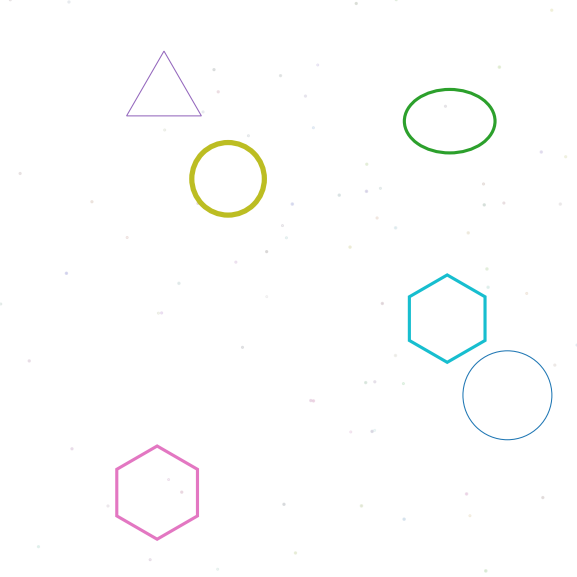[{"shape": "circle", "thickness": 0.5, "radius": 0.39, "center": [0.879, 0.315]}, {"shape": "oval", "thickness": 1.5, "radius": 0.39, "center": [0.779, 0.789]}, {"shape": "triangle", "thickness": 0.5, "radius": 0.37, "center": [0.284, 0.836]}, {"shape": "hexagon", "thickness": 1.5, "radius": 0.4, "center": [0.272, 0.146]}, {"shape": "circle", "thickness": 2.5, "radius": 0.31, "center": [0.395, 0.689]}, {"shape": "hexagon", "thickness": 1.5, "radius": 0.38, "center": [0.774, 0.447]}]